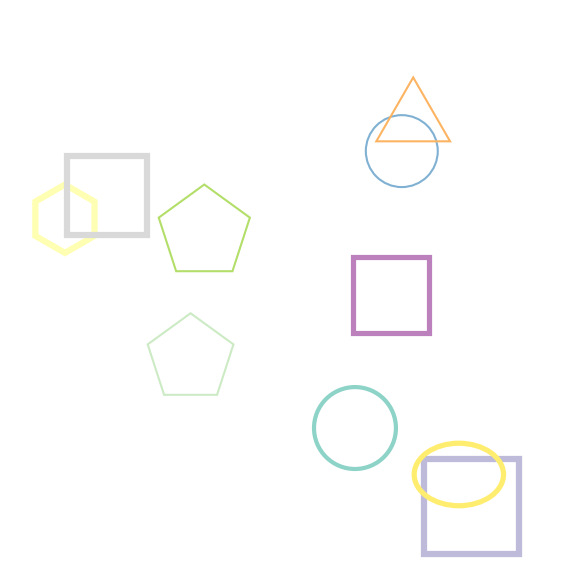[{"shape": "circle", "thickness": 2, "radius": 0.35, "center": [0.615, 0.258]}, {"shape": "hexagon", "thickness": 3, "radius": 0.3, "center": [0.112, 0.62]}, {"shape": "square", "thickness": 3, "radius": 0.41, "center": [0.816, 0.121]}, {"shape": "circle", "thickness": 1, "radius": 0.31, "center": [0.696, 0.737]}, {"shape": "triangle", "thickness": 1, "radius": 0.37, "center": [0.715, 0.791]}, {"shape": "pentagon", "thickness": 1, "radius": 0.41, "center": [0.354, 0.597]}, {"shape": "square", "thickness": 3, "radius": 0.34, "center": [0.185, 0.661]}, {"shape": "square", "thickness": 2.5, "radius": 0.33, "center": [0.677, 0.488]}, {"shape": "pentagon", "thickness": 1, "radius": 0.39, "center": [0.33, 0.379]}, {"shape": "oval", "thickness": 2.5, "radius": 0.39, "center": [0.795, 0.178]}]